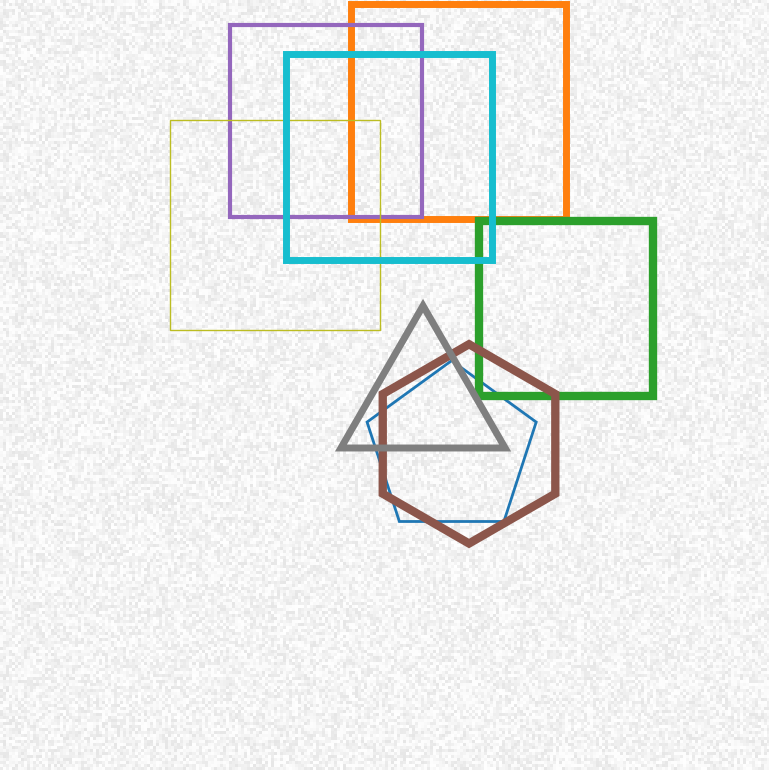[{"shape": "pentagon", "thickness": 1, "radius": 0.58, "center": [0.587, 0.416]}, {"shape": "square", "thickness": 2.5, "radius": 0.7, "center": [0.596, 0.855]}, {"shape": "square", "thickness": 3, "radius": 0.57, "center": [0.735, 0.6]}, {"shape": "square", "thickness": 1.5, "radius": 0.62, "center": [0.423, 0.843]}, {"shape": "hexagon", "thickness": 3, "radius": 0.65, "center": [0.609, 0.424]}, {"shape": "triangle", "thickness": 2.5, "radius": 0.62, "center": [0.549, 0.48]}, {"shape": "square", "thickness": 0.5, "radius": 0.68, "center": [0.357, 0.708]}, {"shape": "square", "thickness": 2.5, "radius": 0.67, "center": [0.505, 0.796]}]